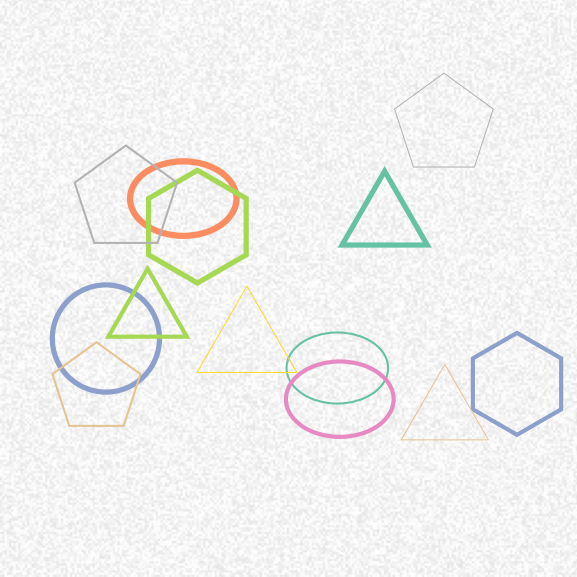[{"shape": "triangle", "thickness": 2.5, "radius": 0.43, "center": [0.666, 0.617]}, {"shape": "oval", "thickness": 1, "radius": 0.44, "center": [0.584, 0.362]}, {"shape": "oval", "thickness": 3, "radius": 0.46, "center": [0.317, 0.655]}, {"shape": "circle", "thickness": 2.5, "radius": 0.46, "center": [0.183, 0.413]}, {"shape": "hexagon", "thickness": 2, "radius": 0.44, "center": [0.895, 0.334]}, {"shape": "oval", "thickness": 2, "radius": 0.47, "center": [0.588, 0.308]}, {"shape": "triangle", "thickness": 2, "radius": 0.39, "center": [0.256, 0.455]}, {"shape": "hexagon", "thickness": 2.5, "radius": 0.49, "center": [0.342, 0.607]}, {"shape": "triangle", "thickness": 0.5, "radius": 0.5, "center": [0.428, 0.404]}, {"shape": "triangle", "thickness": 0.5, "radius": 0.44, "center": [0.77, 0.281]}, {"shape": "pentagon", "thickness": 1, "radius": 0.4, "center": [0.167, 0.326]}, {"shape": "pentagon", "thickness": 0.5, "radius": 0.45, "center": [0.769, 0.783]}, {"shape": "pentagon", "thickness": 1, "radius": 0.47, "center": [0.218, 0.654]}]